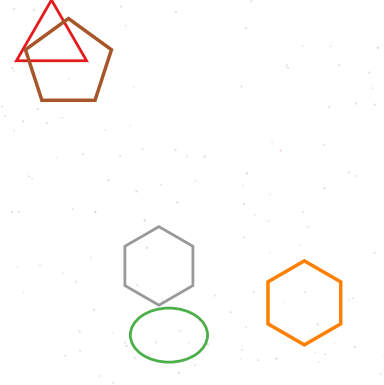[{"shape": "triangle", "thickness": 2, "radius": 0.53, "center": [0.134, 0.895]}, {"shape": "oval", "thickness": 2, "radius": 0.5, "center": [0.439, 0.13]}, {"shape": "hexagon", "thickness": 2.5, "radius": 0.55, "center": [0.791, 0.213]}, {"shape": "pentagon", "thickness": 2.5, "radius": 0.59, "center": [0.178, 0.835]}, {"shape": "hexagon", "thickness": 2, "radius": 0.51, "center": [0.413, 0.309]}]